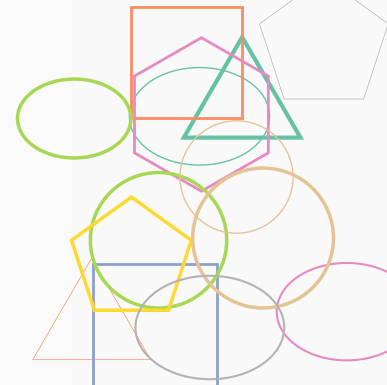[{"shape": "oval", "thickness": 1, "radius": 0.9, "center": [0.515, 0.698]}, {"shape": "triangle", "thickness": 3, "radius": 0.87, "center": [0.625, 0.73]}, {"shape": "triangle", "thickness": 0.5, "radius": 0.88, "center": [0.237, 0.154]}, {"shape": "square", "thickness": 2, "radius": 0.72, "center": [0.481, 0.838]}, {"shape": "square", "thickness": 2, "radius": 0.8, "center": [0.401, 0.154]}, {"shape": "hexagon", "thickness": 2, "radius": 1.0, "center": [0.52, 0.703]}, {"shape": "oval", "thickness": 1.5, "radius": 0.9, "center": [0.895, 0.19]}, {"shape": "oval", "thickness": 2.5, "radius": 0.73, "center": [0.192, 0.692]}, {"shape": "circle", "thickness": 2.5, "radius": 0.88, "center": [0.409, 0.376]}, {"shape": "pentagon", "thickness": 2.5, "radius": 0.81, "center": [0.339, 0.326]}, {"shape": "circle", "thickness": 1, "radius": 0.73, "center": [0.61, 0.54]}, {"shape": "circle", "thickness": 2.5, "radius": 0.91, "center": [0.679, 0.382]}, {"shape": "oval", "thickness": 1.5, "radius": 0.96, "center": [0.542, 0.149]}, {"shape": "pentagon", "thickness": 0.5, "radius": 0.87, "center": [0.836, 0.884]}]